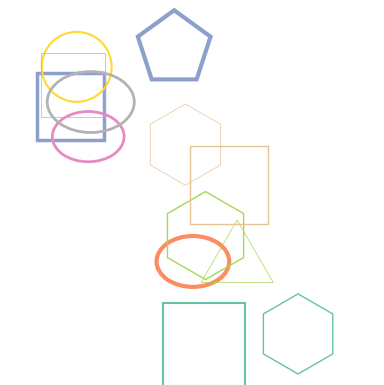[{"shape": "square", "thickness": 1.5, "radius": 0.54, "center": [0.53, 0.105]}, {"shape": "hexagon", "thickness": 1, "radius": 0.52, "center": [0.774, 0.133]}, {"shape": "oval", "thickness": 3, "radius": 0.47, "center": [0.501, 0.321]}, {"shape": "square", "thickness": 2.5, "radius": 0.43, "center": [0.183, 0.723]}, {"shape": "pentagon", "thickness": 3, "radius": 0.5, "center": [0.452, 0.874]}, {"shape": "oval", "thickness": 2, "radius": 0.47, "center": [0.229, 0.645]}, {"shape": "hexagon", "thickness": 1, "radius": 0.57, "center": [0.534, 0.388]}, {"shape": "triangle", "thickness": 0.5, "radius": 0.54, "center": [0.616, 0.321]}, {"shape": "circle", "thickness": 1.5, "radius": 0.45, "center": [0.199, 0.826]}, {"shape": "square", "thickness": 1, "radius": 0.51, "center": [0.595, 0.519]}, {"shape": "hexagon", "thickness": 0.5, "radius": 0.53, "center": [0.482, 0.624]}, {"shape": "oval", "thickness": 2, "radius": 0.57, "center": [0.236, 0.735]}, {"shape": "square", "thickness": 0.5, "radius": 0.42, "center": [0.19, 0.779]}]